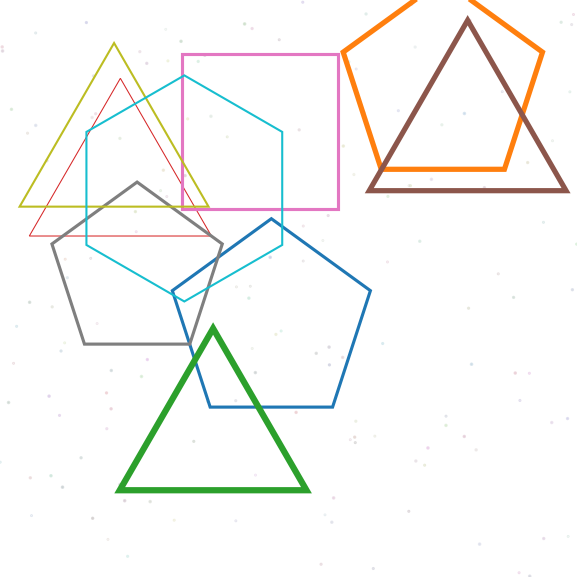[{"shape": "pentagon", "thickness": 1.5, "radius": 0.9, "center": [0.47, 0.44]}, {"shape": "pentagon", "thickness": 2.5, "radius": 0.91, "center": [0.767, 0.853]}, {"shape": "triangle", "thickness": 3, "radius": 0.93, "center": [0.369, 0.244]}, {"shape": "triangle", "thickness": 0.5, "radius": 0.91, "center": [0.208, 0.681]}, {"shape": "triangle", "thickness": 2.5, "radius": 0.98, "center": [0.81, 0.767]}, {"shape": "square", "thickness": 1.5, "radius": 0.67, "center": [0.45, 0.771]}, {"shape": "pentagon", "thickness": 1.5, "radius": 0.78, "center": [0.237, 0.529]}, {"shape": "triangle", "thickness": 1, "radius": 0.94, "center": [0.198, 0.736]}, {"shape": "hexagon", "thickness": 1, "radius": 0.98, "center": [0.319, 0.673]}]